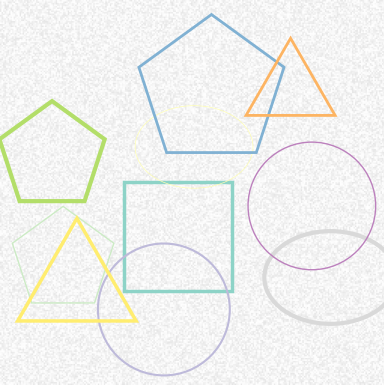[{"shape": "square", "thickness": 2.5, "radius": 0.7, "center": [0.463, 0.385]}, {"shape": "oval", "thickness": 0.5, "radius": 0.77, "center": [0.504, 0.618]}, {"shape": "circle", "thickness": 1.5, "radius": 0.86, "center": [0.426, 0.196]}, {"shape": "pentagon", "thickness": 2, "radius": 0.99, "center": [0.549, 0.764]}, {"shape": "triangle", "thickness": 2, "radius": 0.67, "center": [0.755, 0.767]}, {"shape": "pentagon", "thickness": 3, "radius": 0.72, "center": [0.135, 0.594]}, {"shape": "oval", "thickness": 3, "radius": 0.86, "center": [0.859, 0.279]}, {"shape": "circle", "thickness": 1, "radius": 0.83, "center": [0.81, 0.465]}, {"shape": "pentagon", "thickness": 1, "radius": 0.69, "center": [0.164, 0.325]}, {"shape": "triangle", "thickness": 2.5, "radius": 0.89, "center": [0.2, 0.255]}]